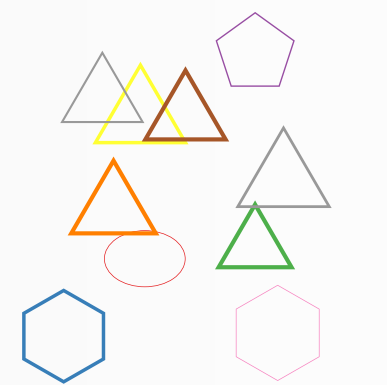[{"shape": "oval", "thickness": 0.5, "radius": 0.52, "center": [0.374, 0.328]}, {"shape": "hexagon", "thickness": 2.5, "radius": 0.59, "center": [0.164, 0.127]}, {"shape": "triangle", "thickness": 3, "radius": 0.54, "center": [0.658, 0.36]}, {"shape": "pentagon", "thickness": 1, "radius": 0.53, "center": [0.659, 0.861]}, {"shape": "triangle", "thickness": 3, "radius": 0.63, "center": [0.293, 0.457]}, {"shape": "triangle", "thickness": 2.5, "radius": 0.67, "center": [0.362, 0.697]}, {"shape": "triangle", "thickness": 3, "radius": 0.6, "center": [0.479, 0.698]}, {"shape": "hexagon", "thickness": 0.5, "radius": 0.62, "center": [0.717, 0.135]}, {"shape": "triangle", "thickness": 1.5, "radius": 0.6, "center": [0.264, 0.743]}, {"shape": "triangle", "thickness": 2, "radius": 0.68, "center": [0.732, 0.531]}]